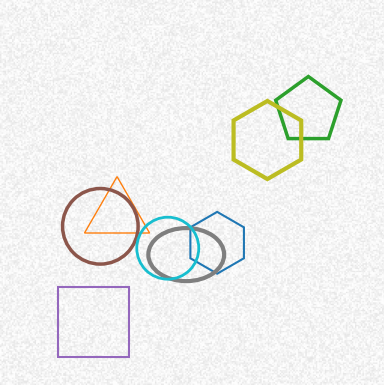[{"shape": "hexagon", "thickness": 1.5, "radius": 0.4, "center": [0.564, 0.369]}, {"shape": "triangle", "thickness": 1, "radius": 0.49, "center": [0.304, 0.444]}, {"shape": "pentagon", "thickness": 2.5, "radius": 0.45, "center": [0.801, 0.712]}, {"shape": "square", "thickness": 1.5, "radius": 0.46, "center": [0.243, 0.163]}, {"shape": "circle", "thickness": 2.5, "radius": 0.49, "center": [0.261, 0.412]}, {"shape": "oval", "thickness": 3, "radius": 0.49, "center": [0.484, 0.339]}, {"shape": "hexagon", "thickness": 3, "radius": 0.51, "center": [0.695, 0.636]}, {"shape": "circle", "thickness": 2, "radius": 0.4, "center": [0.436, 0.355]}]